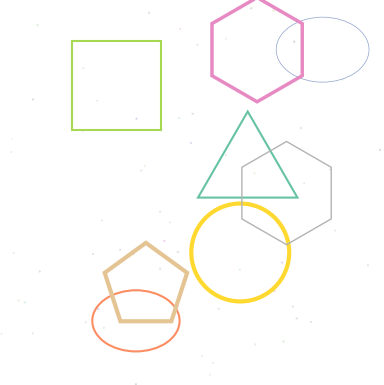[{"shape": "triangle", "thickness": 1.5, "radius": 0.75, "center": [0.643, 0.561]}, {"shape": "oval", "thickness": 1.5, "radius": 0.57, "center": [0.353, 0.167]}, {"shape": "oval", "thickness": 0.5, "radius": 0.6, "center": [0.838, 0.871]}, {"shape": "hexagon", "thickness": 2.5, "radius": 0.68, "center": [0.668, 0.871]}, {"shape": "square", "thickness": 1.5, "radius": 0.58, "center": [0.303, 0.778]}, {"shape": "circle", "thickness": 3, "radius": 0.64, "center": [0.624, 0.344]}, {"shape": "pentagon", "thickness": 3, "radius": 0.56, "center": [0.379, 0.257]}, {"shape": "hexagon", "thickness": 1, "radius": 0.67, "center": [0.744, 0.498]}]